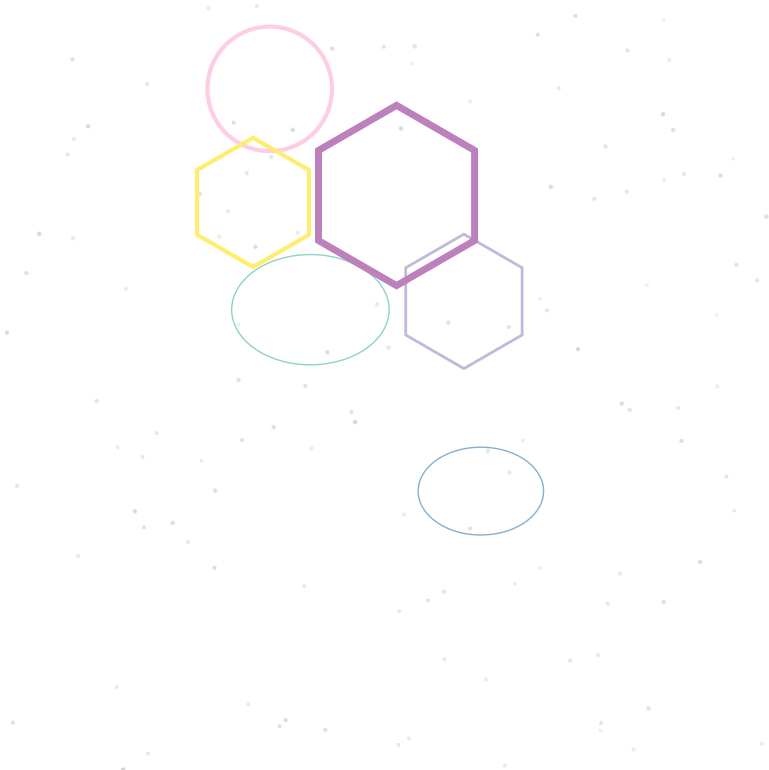[{"shape": "oval", "thickness": 0.5, "radius": 0.51, "center": [0.403, 0.598]}, {"shape": "hexagon", "thickness": 1, "radius": 0.44, "center": [0.603, 0.609]}, {"shape": "oval", "thickness": 0.5, "radius": 0.41, "center": [0.625, 0.362]}, {"shape": "circle", "thickness": 1.5, "radius": 0.4, "center": [0.35, 0.885]}, {"shape": "hexagon", "thickness": 2.5, "radius": 0.59, "center": [0.515, 0.746]}, {"shape": "hexagon", "thickness": 1.5, "radius": 0.42, "center": [0.329, 0.737]}]